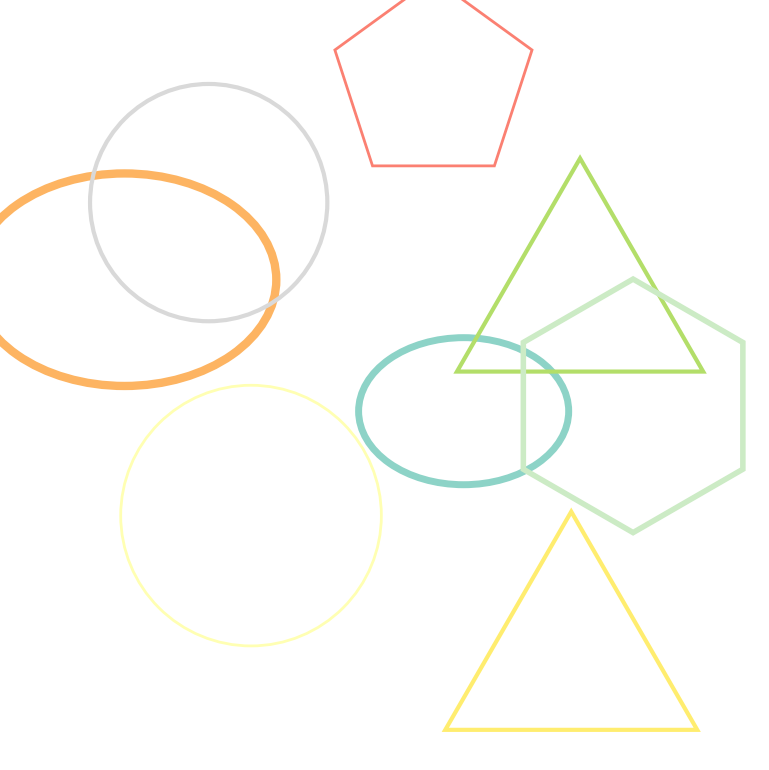[{"shape": "oval", "thickness": 2.5, "radius": 0.68, "center": [0.602, 0.466]}, {"shape": "circle", "thickness": 1, "radius": 0.85, "center": [0.326, 0.33]}, {"shape": "pentagon", "thickness": 1, "radius": 0.67, "center": [0.563, 0.893]}, {"shape": "oval", "thickness": 3, "radius": 0.99, "center": [0.162, 0.637]}, {"shape": "triangle", "thickness": 1.5, "radius": 0.92, "center": [0.753, 0.61]}, {"shape": "circle", "thickness": 1.5, "radius": 0.77, "center": [0.271, 0.737]}, {"shape": "hexagon", "thickness": 2, "radius": 0.82, "center": [0.822, 0.473]}, {"shape": "triangle", "thickness": 1.5, "radius": 0.94, "center": [0.742, 0.147]}]